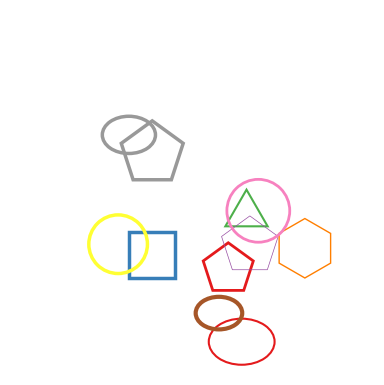[{"shape": "oval", "thickness": 1.5, "radius": 0.43, "center": [0.628, 0.112]}, {"shape": "pentagon", "thickness": 2, "radius": 0.34, "center": [0.593, 0.301]}, {"shape": "square", "thickness": 2.5, "radius": 0.3, "center": [0.394, 0.337]}, {"shape": "triangle", "thickness": 1.5, "radius": 0.32, "center": [0.64, 0.444]}, {"shape": "pentagon", "thickness": 0.5, "radius": 0.39, "center": [0.649, 0.362]}, {"shape": "hexagon", "thickness": 1, "radius": 0.39, "center": [0.792, 0.355]}, {"shape": "circle", "thickness": 2.5, "radius": 0.38, "center": [0.307, 0.366]}, {"shape": "oval", "thickness": 3, "radius": 0.3, "center": [0.569, 0.187]}, {"shape": "circle", "thickness": 2, "radius": 0.41, "center": [0.671, 0.452]}, {"shape": "pentagon", "thickness": 2.5, "radius": 0.42, "center": [0.395, 0.602]}, {"shape": "oval", "thickness": 2.5, "radius": 0.35, "center": [0.335, 0.65]}]